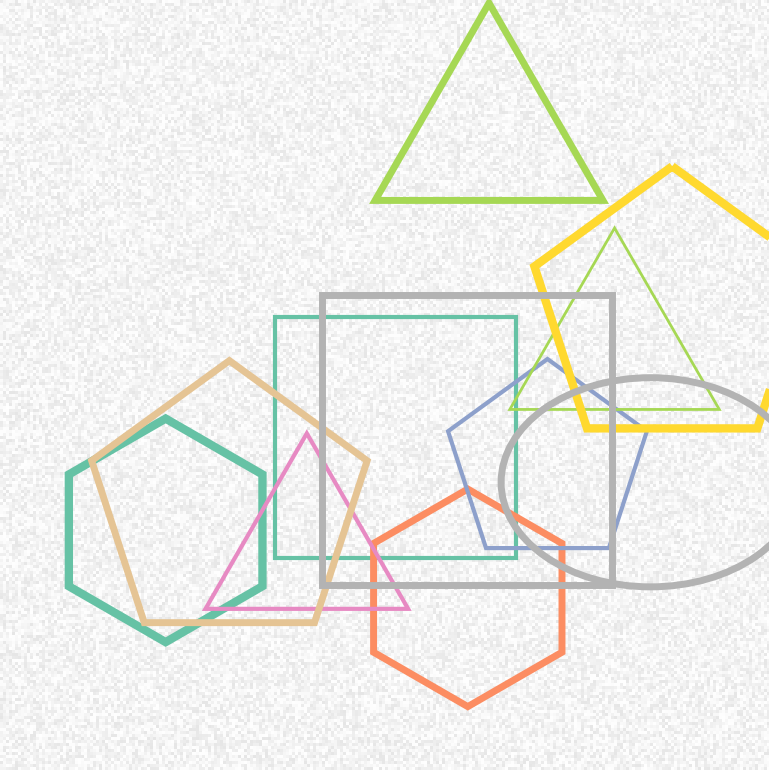[{"shape": "square", "thickness": 1.5, "radius": 0.78, "center": [0.514, 0.432]}, {"shape": "hexagon", "thickness": 3, "radius": 0.73, "center": [0.215, 0.311]}, {"shape": "hexagon", "thickness": 2.5, "radius": 0.71, "center": [0.608, 0.224]}, {"shape": "pentagon", "thickness": 1.5, "radius": 0.68, "center": [0.711, 0.398]}, {"shape": "triangle", "thickness": 1.5, "radius": 0.76, "center": [0.398, 0.285]}, {"shape": "triangle", "thickness": 1, "radius": 0.79, "center": [0.798, 0.547]}, {"shape": "triangle", "thickness": 2.5, "radius": 0.85, "center": [0.635, 0.825]}, {"shape": "pentagon", "thickness": 3, "radius": 0.94, "center": [0.873, 0.596]}, {"shape": "pentagon", "thickness": 2.5, "radius": 0.94, "center": [0.298, 0.344]}, {"shape": "oval", "thickness": 2.5, "radius": 0.97, "center": [0.845, 0.374]}, {"shape": "square", "thickness": 2.5, "radius": 0.94, "center": [0.607, 0.428]}]